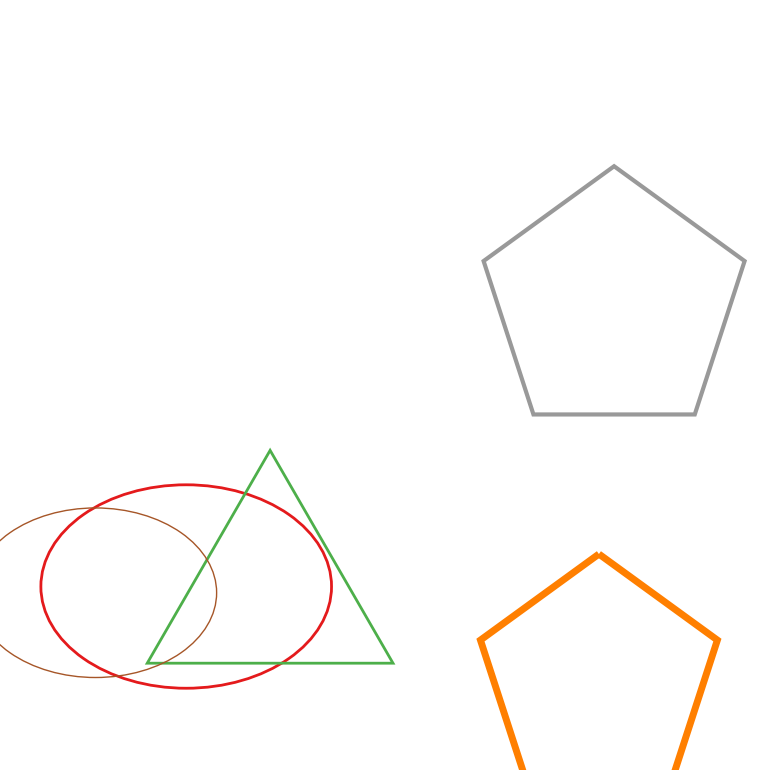[{"shape": "oval", "thickness": 1, "radius": 0.94, "center": [0.242, 0.238]}, {"shape": "triangle", "thickness": 1, "radius": 0.92, "center": [0.351, 0.231]}, {"shape": "pentagon", "thickness": 2.5, "radius": 0.81, "center": [0.778, 0.119]}, {"shape": "oval", "thickness": 0.5, "radius": 0.79, "center": [0.124, 0.23]}, {"shape": "pentagon", "thickness": 1.5, "radius": 0.89, "center": [0.798, 0.606]}]